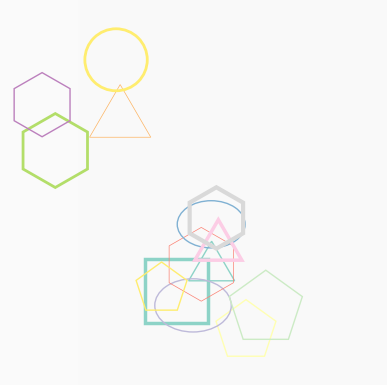[{"shape": "triangle", "thickness": 1, "radius": 0.34, "center": [0.546, 0.305]}, {"shape": "square", "thickness": 2.5, "radius": 0.41, "center": [0.456, 0.244]}, {"shape": "pentagon", "thickness": 1, "radius": 0.41, "center": [0.635, 0.14]}, {"shape": "oval", "thickness": 1, "radius": 0.49, "center": [0.498, 0.207]}, {"shape": "hexagon", "thickness": 0.5, "radius": 0.48, "center": [0.519, 0.313]}, {"shape": "oval", "thickness": 1, "radius": 0.44, "center": [0.545, 0.417]}, {"shape": "triangle", "thickness": 0.5, "radius": 0.46, "center": [0.31, 0.689]}, {"shape": "hexagon", "thickness": 2, "radius": 0.48, "center": [0.143, 0.609]}, {"shape": "triangle", "thickness": 2.5, "radius": 0.35, "center": [0.563, 0.359]}, {"shape": "hexagon", "thickness": 3, "radius": 0.4, "center": [0.558, 0.434]}, {"shape": "hexagon", "thickness": 1, "radius": 0.42, "center": [0.109, 0.728]}, {"shape": "pentagon", "thickness": 1, "radius": 0.5, "center": [0.686, 0.199]}, {"shape": "pentagon", "thickness": 1, "radius": 0.35, "center": [0.417, 0.25]}, {"shape": "circle", "thickness": 2, "radius": 0.4, "center": [0.3, 0.845]}]